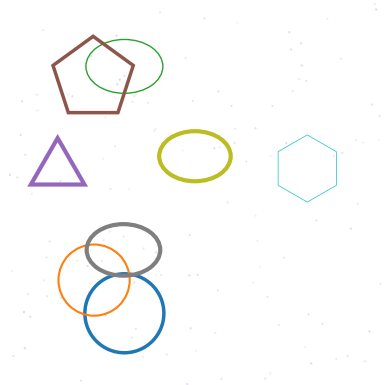[{"shape": "circle", "thickness": 2.5, "radius": 0.51, "center": [0.323, 0.186]}, {"shape": "circle", "thickness": 1.5, "radius": 0.46, "center": [0.244, 0.272]}, {"shape": "oval", "thickness": 1, "radius": 0.5, "center": [0.323, 0.828]}, {"shape": "triangle", "thickness": 3, "radius": 0.4, "center": [0.15, 0.561]}, {"shape": "pentagon", "thickness": 2.5, "radius": 0.55, "center": [0.242, 0.796]}, {"shape": "oval", "thickness": 3, "radius": 0.48, "center": [0.321, 0.351]}, {"shape": "oval", "thickness": 3, "radius": 0.46, "center": [0.506, 0.594]}, {"shape": "hexagon", "thickness": 0.5, "radius": 0.44, "center": [0.798, 0.562]}]